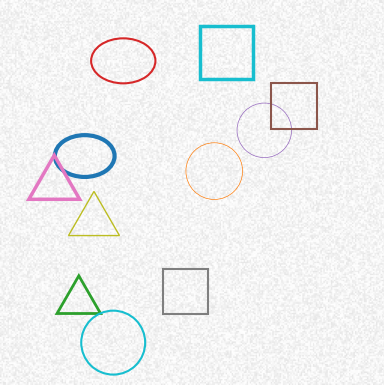[{"shape": "oval", "thickness": 3, "radius": 0.39, "center": [0.22, 0.595]}, {"shape": "circle", "thickness": 0.5, "radius": 0.37, "center": [0.557, 0.556]}, {"shape": "triangle", "thickness": 2, "radius": 0.33, "center": [0.205, 0.218]}, {"shape": "oval", "thickness": 1.5, "radius": 0.42, "center": [0.32, 0.842]}, {"shape": "circle", "thickness": 0.5, "radius": 0.35, "center": [0.687, 0.661]}, {"shape": "square", "thickness": 1.5, "radius": 0.3, "center": [0.763, 0.724]}, {"shape": "triangle", "thickness": 2.5, "radius": 0.38, "center": [0.141, 0.52]}, {"shape": "square", "thickness": 1.5, "radius": 0.3, "center": [0.481, 0.243]}, {"shape": "triangle", "thickness": 1, "radius": 0.38, "center": [0.244, 0.426]}, {"shape": "square", "thickness": 2.5, "radius": 0.34, "center": [0.589, 0.863]}, {"shape": "circle", "thickness": 1.5, "radius": 0.42, "center": [0.294, 0.11]}]